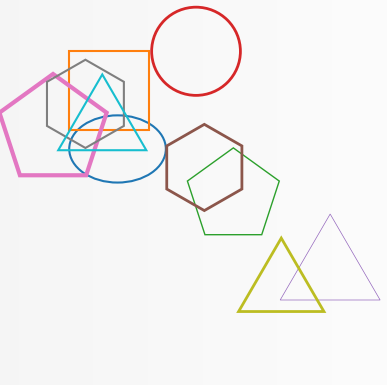[{"shape": "oval", "thickness": 1.5, "radius": 0.62, "center": [0.303, 0.613]}, {"shape": "square", "thickness": 1.5, "radius": 0.51, "center": [0.281, 0.765]}, {"shape": "pentagon", "thickness": 1, "radius": 0.62, "center": [0.602, 0.491]}, {"shape": "circle", "thickness": 2, "radius": 0.57, "center": [0.506, 0.867]}, {"shape": "triangle", "thickness": 0.5, "radius": 0.74, "center": [0.852, 0.295]}, {"shape": "hexagon", "thickness": 2, "radius": 0.56, "center": [0.527, 0.565]}, {"shape": "pentagon", "thickness": 3, "radius": 0.73, "center": [0.137, 0.662]}, {"shape": "hexagon", "thickness": 1.5, "radius": 0.57, "center": [0.22, 0.73]}, {"shape": "triangle", "thickness": 2, "radius": 0.64, "center": [0.726, 0.254]}, {"shape": "triangle", "thickness": 1.5, "radius": 0.66, "center": [0.264, 0.675]}]